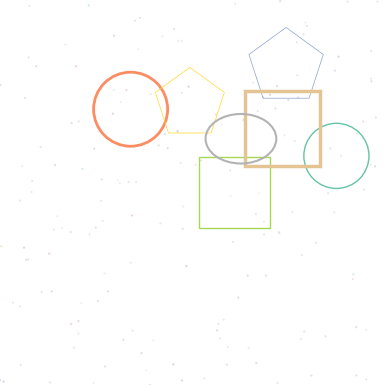[{"shape": "circle", "thickness": 1, "radius": 0.42, "center": [0.874, 0.595]}, {"shape": "circle", "thickness": 2, "radius": 0.48, "center": [0.339, 0.716]}, {"shape": "pentagon", "thickness": 0.5, "radius": 0.51, "center": [0.743, 0.827]}, {"shape": "square", "thickness": 1, "radius": 0.46, "center": [0.61, 0.499]}, {"shape": "pentagon", "thickness": 0.5, "radius": 0.47, "center": [0.493, 0.731]}, {"shape": "square", "thickness": 2.5, "radius": 0.49, "center": [0.733, 0.665]}, {"shape": "oval", "thickness": 1.5, "radius": 0.46, "center": [0.626, 0.64]}]